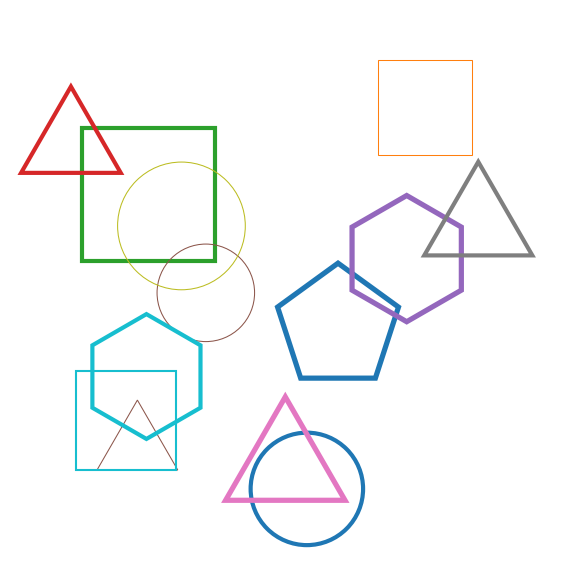[{"shape": "pentagon", "thickness": 2.5, "radius": 0.55, "center": [0.585, 0.433]}, {"shape": "circle", "thickness": 2, "radius": 0.49, "center": [0.531, 0.153]}, {"shape": "square", "thickness": 0.5, "radius": 0.41, "center": [0.736, 0.814]}, {"shape": "square", "thickness": 2, "radius": 0.57, "center": [0.257, 0.662]}, {"shape": "triangle", "thickness": 2, "radius": 0.5, "center": [0.123, 0.75]}, {"shape": "hexagon", "thickness": 2.5, "radius": 0.55, "center": [0.704, 0.551]}, {"shape": "triangle", "thickness": 0.5, "radius": 0.4, "center": [0.238, 0.226]}, {"shape": "circle", "thickness": 0.5, "radius": 0.42, "center": [0.356, 0.492]}, {"shape": "triangle", "thickness": 2.5, "radius": 0.6, "center": [0.494, 0.193]}, {"shape": "triangle", "thickness": 2, "radius": 0.54, "center": [0.828, 0.611]}, {"shape": "circle", "thickness": 0.5, "radius": 0.55, "center": [0.314, 0.608]}, {"shape": "hexagon", "thickness": 2, "radius": 0.54, "center": [0.254, 0.347]}, {"shape": "square", "thickness": 1, "radius": 0.43, "center": [0.218, 0.271]}]